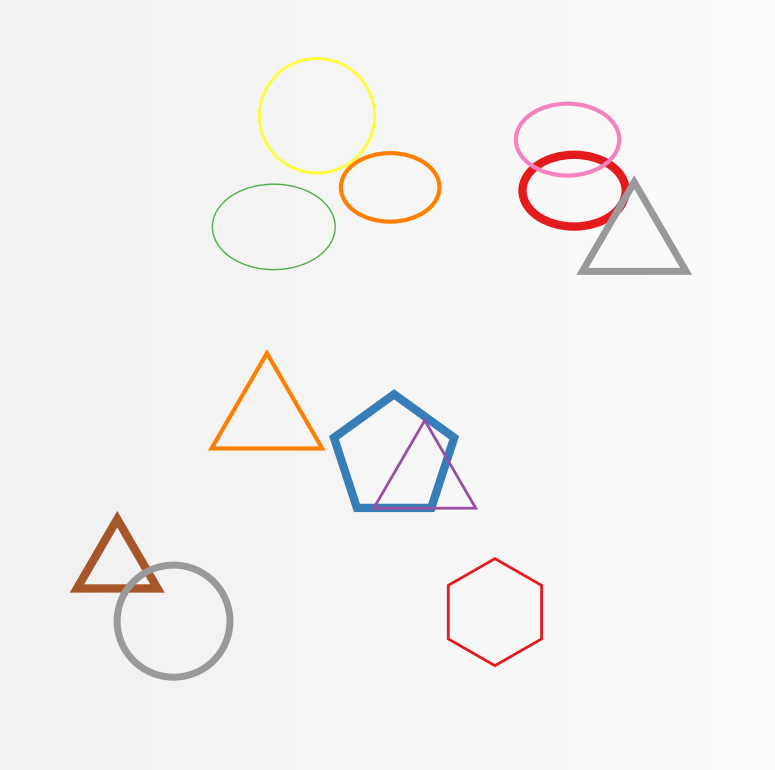[{"shape": "oval", "thickness": 3, "radius": 0.33, "center": [0.741, 0.752]}, {"shape": "hexagon", "thickness": 1, "radius": 0.35, "center": [0.639, 0.205]}, {"shape": "pentagon", "thickness": 3, "radius": 0.41, "center": [0.509, 0.406]}, {"shape": "oval", "thickness": 0.5, "radius": 0.4, "center": [0.353, 0.705]}, {"shape": "triangle", "thickness": 1, "radius": 0.38, "center": [0.548, 0.378]}, {"shape": "oval", "thickness": 1.5, "radius": 0.32, "center": [0.503, 0.757]}, {"shape": "triangle", "thickness": 1.5, "radius": 0.41, "center": [0.344, 0.459]}, {"shape": "circle", "thickness": 1, "radius": 0.37, "center": [0.409, 0.85]}, {"shape": "triangle", "thickness": 3, "radius": 0.3, "center": [0.151, 0.266]}, {"shape": "oval", "thickness": 1.5, "radius": 0.33, "center": [0.732, 0.819]}, {"shape": "triangle", "thickness": 2.5, "radius": 0.39, "center": [0.818, 0.686]}, {"shape": "circle", "thickness": 2.5, "radius": 0.36, "center": [0.224, 0.193]}]